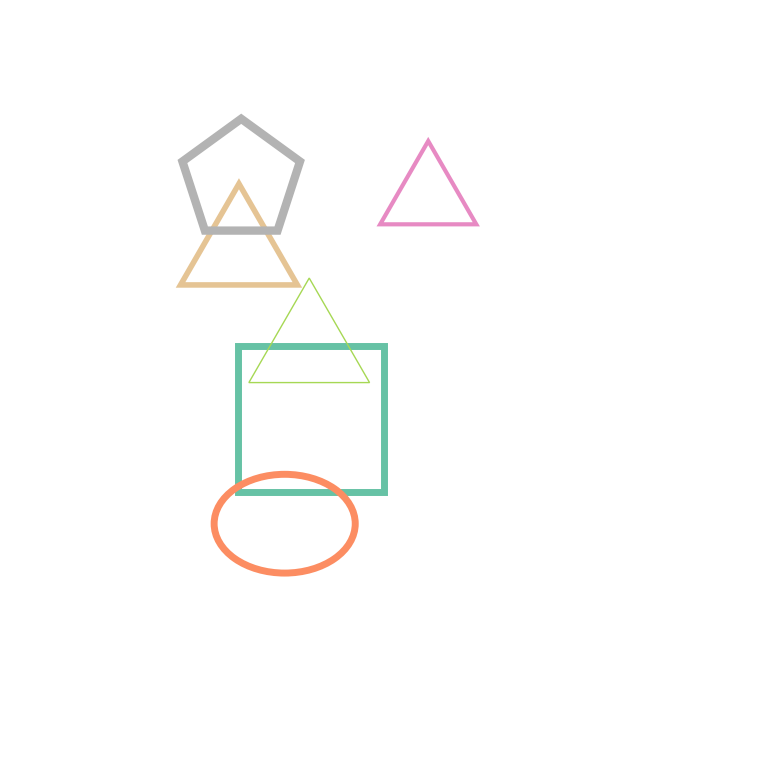[{"shape": "square", "thickness": 2.5, "radius": 0.47, "center": [0.404, 0.456]}, {"shape": "oval", "thickness": 2.5, "radius": 0.46, "center": [0.37, 0.32]}, {"shape": "triangle", "thickness": 1.5, "radius": 0.36, "center": [0.556, 0.745]}, {"shape": "triangle", "thickness": 0.5, "radius": 0.45, "center": [0.402, 0.548]}, {"shape": "triangle", "thickness": 2, "radius": 0.44, "center": [0.31, 0.674]}, {"shape": "pentagon", "thickness": 3, "radius": 0.4, "center": [0.313, 0.765]}]